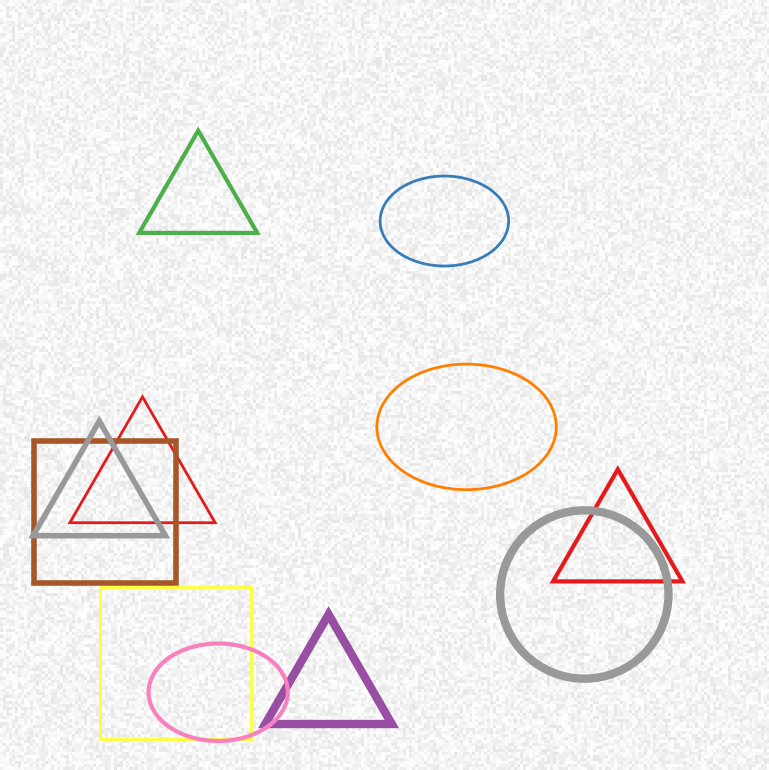[{"shape": "triangle", "thickness": 1, "radius": 0.54, "center": [0.185, 0.376]}, {"shape": "triangle", "thickness": 1.5, "radius": 0.48, "center": [0.802, 0.293]}, {"shape": "oval", "thickness": 1, "radius": 0.42, "center": [0.577, 0.713]}, {"shape": "triangle", "thickness": 1.5, "radius": 0.44, "center": [0.257, 0.742]}, {"shape": "triangle", "thickness": 3, "radius": 0.47, "center": [0.427, 0.107]}, {"shape": "oval", "thickness": 1, "radius": 0.58, "center": [0.606, 0.446]}, {"shape": "square", "thickness": 1, "radius": 0.49, "center": [0.228, 0.139]}, {"shape": "square", "thickness": 2, "radius": 0.46, "center": [0.136, 0.335]}, {"shape": "oval", "thickness": 1.5, "radius": 0.45, "center": [0.283, 0.101]}, {"shape": "triangle", "thickness": 2, "radius": 0.5, "center": [0.129, 0.354]}, {"shape": "circle", "thickness": 3, "radius": 0.55, "center": [0.759, 0.228]}]